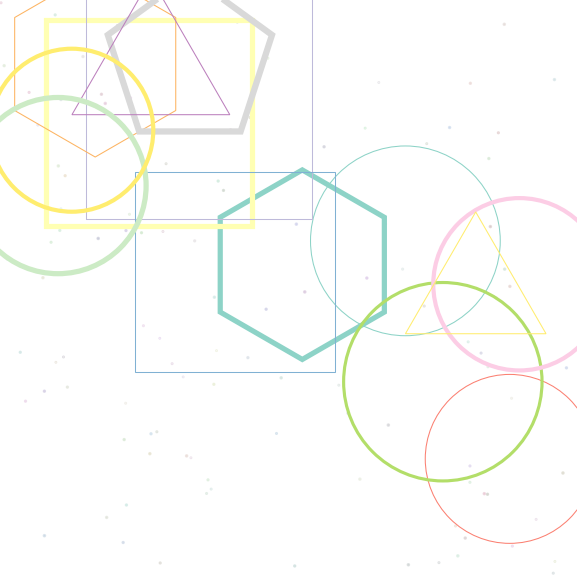[{"shape": "circle", "thickness": 0.5, "radius": 0.82, "center": [0.702, 0.582]}, {"shape": "hexagon", "thickness": 2.5, "radius": 0.82, "center": [0.523, 0.541]}, {"shape": "square", "thickness": 2.5, "radius": 0.89, "center": [0.257, 0.786]}, {"shape": "square", "thickness": 0.5, "radius": 0.98, "center": [0.345, 0.816]}, {"shape": "circle", "thickness": 0.5, "radius": 0.73, "center": [0.883, 0.205]}, {"shape": "square", "thickness": 0.5, "radius": 0.86, "center": [0.407, 0.528]}, {"shape": "hexagon", "thickness": 0.5, "radius": 0.81, "center": [0.165, 0.888]}, {"shape": "circle", "thickness": 1.5, "radius": 0.86, "center": [0.767, 0.338]}, {"shape": "circle", "thickness": 2, "radius": 0.75, "center": [0.899, 0.507]}, {"shape": "pentagon", "thickness": 3, "radius": 0.75, "center": [0.329, 0.892]}, {"shape": "triangle", "thickness": 0.5, "radius": 0.79, "center": [0.261, 0.879]}, {"shape": "circle", "thickness": 2.5, "radius": 0.76, "center": [0.1, 0.678]}, {"shape": "circle", "thickness": 2, "radius": 0.71, "center": [0.124, 0.774]}, {"shape": "triangle", "thickness": 0.5, "radius": 0.7, "center": [0.824, 0.492]}]